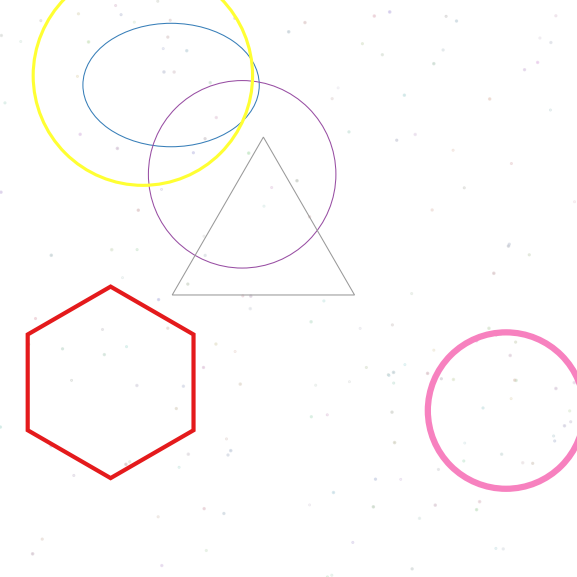[{"shape": "hexagon", "thickness": 2, "radius": 0.83, "center": [0.192, 0.337]}, {"shape": "oval", "thickness": 0.5, "radius": 0.76, "center": [0.296, 0.852]}, {"shape": "circle", "thickness": 0.5, "radius": 0.81, "center": [0.419, 0.697]}, {"shape": "circle", "thickness": 1.5, "radius": 0.95, "center": [0.247, 0.868]}, {"shape": "circle", "thickness": 3, "radius": 0.68, "center": [0.876, 0.288]}, {"shape": "triangle", "thickness": 0.5, "radius": 0.91, "center": [0.456, 0.579]}]